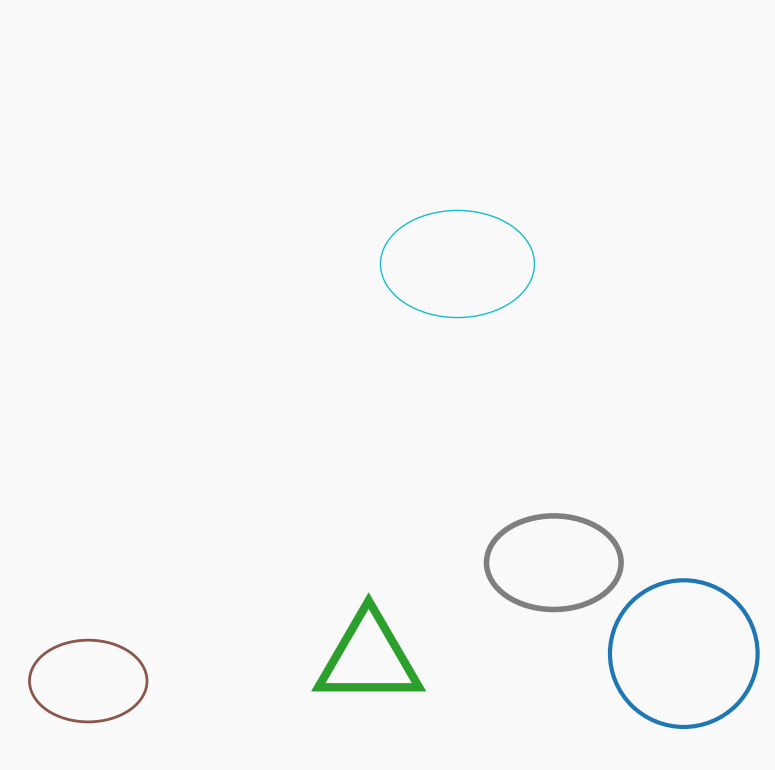[{"shape": "circle", "thickness": 1.5, "radius": 0.48, "center": [0.882, 0.151]}, {"shape": "triangle", "thickness": 3, "radius": 0.38, "center": [0.476, 0.145]}, {"shape": "oval", "thickness": 1, "radius": 0.38, "center": [0.114, 0.116]}, {"shape": "oval", "thickness": 2, "radius": 0.43, "center": [0.715, 0.269]}, {"shape": "oval", "thickness": 0.5, "radius": 0.5, "center": [0.59, 0.657]}]